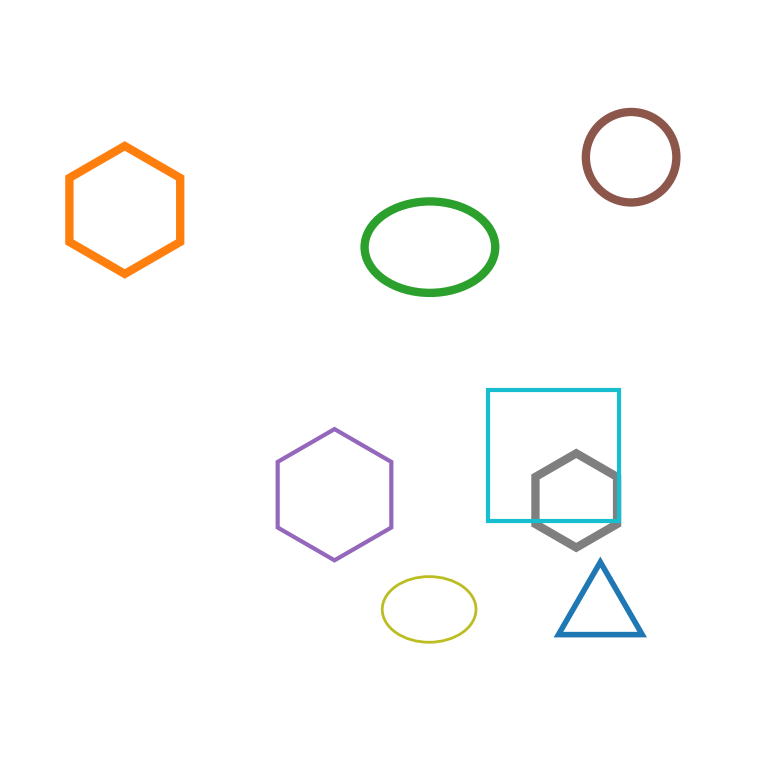[{"shape": "triangle", "thickness": 2, "radius": 0.31, "center": [0.78, 0.207]}, {"shape": "hexagon", "thickness": 3, "radius": 0.42, "center": [0.162, 0.727]}, {"shape": "oval", "thickness": 3, "radius": 0.42, "center": [0.558, 0.679]}, {"shape": "hexagon", "thickness": 1.5, "radius": 0.43, "center": [0.434, 0.358]}, {"shape": "circle", "thickness": 3, "radius": 0.29, "center": [0.82, 0.796]}, {"shape": "hexagon", "thickness": 3, "radius": 0.31, "center": [0.748, 0.35]}, {"shape": "oval", "thickness": 1, "radius": 0.3, "center": [0.557, 0.209]}, {"shape": "square", "thickness": 1.5, "radius": 0.42, "center": [0.719, 0.408]}]